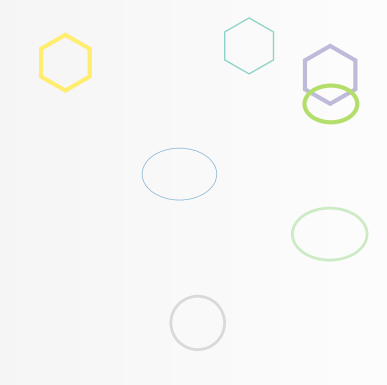[{"shape": "hexagon", "thickness": 1, "radius": 0.36, "center": [0.643, 0.881]}, {"shape": "hexagon", "thickness": 3, "radius": 0.38, "center": [0.852, 0.806]}, {"shape": "oval", "thickness": 0.5, "radius": 0.48, "center": [0.463, 0.548]}, {"shape": "oval", "thickness": 3, "radius": 0.34, "center": [0.854, 0.73]}, {"shape": "circle", "thickness": 2, "radius": 0.35, "center": [0.51, 0.161]}, {"shape": "oval", "thickness": 2, "radius": 0.48, "center": [0.851, 0.392]}, {"shape": "hexagon", "thickness": 3, "radius": 0.36, "center": [0.169, 0.837]}]